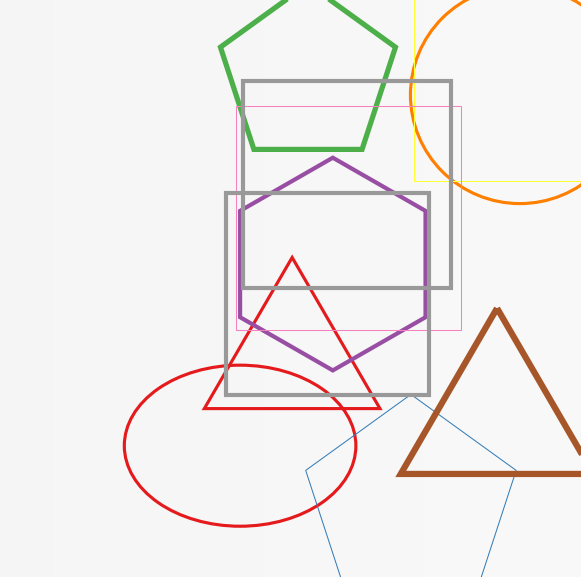[{"shape": "oval", "thickness": 1.5, "radius": 1.0, "center": [0.413, 0.227]}, {"shape": "triangle", "thickness": 1.5, "radius": 0.87, "center": [0.503, 0.379]}, {"shape": "pentagon", "thickness": 0.5, "radius": 0.95, "center": [0.707, 0.126]}, {"shape": "pentagon", "thickness": 2.5, "radius": 0.79, "center": [0.53, 0.869]}, {"shape": "hexagon", "thickness": 2, "radius": 0.92, "center": [0.573, 0.542]}, {"shape": "circle", "thickness": 1.5, "radius": 0.94, "center": [0.894, 0.835]}, {"shape": "square", "thickness": 0.5, "radius": 0.93, "center": [0.899, 0.872]}, {"shape": "triangle", "thickness": 3, "radius": 0.96, "center": [0.855, 0.274]}, {"shape": "square", "thickness": 0.5, "radius": 0.97, "center": [0.599, 0.621]}, {"shape": "square", "thickness": 2, "radius": 0.9, "center": [0.597, 0.679]}, {"shape": "square", "thickness": 2, "radius": 0.88, "center": [0.563, 0.49]}]